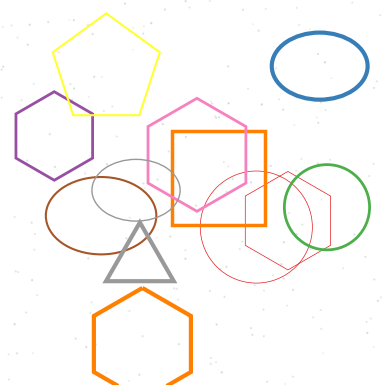[{"shape": "circle", "thickness": 0.5, "radius": 0.73, "center": [0.666, 0.41]}, {"shape": "hexagon", "thickness": 0.5, "radius": 0.64, "center": [0.748, 0.427]}, {"shape": "oval", "thickness": 3, "radius": 0.62, "center": [0.83, 0.828]}, {"shape": "circle", "thickness": 2, "radius": 0.55, "center": [0.849, 0.462]}, {"shape": "hexagon", "thickness": 2, "radius": 0.57, "center": [0.141, 0.647]}, {"shape": "hexagon", "thickness": 3, "radius": 0.73, "center": [0.37, 0.107]}, {"shape": "square", "thickness": 2.5, "radius": 0.61, "center": [0.567, 0.538]}, {"shape": "pentagon", "thickness": 1.5, "radius": 0.73, "center": [0.276, 0.819]}, {"shape": "oval", "thickness": 1.5, "radius": 0.72, "center": [0.263, 0.44]}, {"shape": "hexagon", "thickness": 2, "radius": 0.73, "center": [0.512, 0.598]}, {"shape": "oval", "thickness": 1, "radius": 0.57, "center": [0.353, 0.506]}, {"shape": "triangle", "thickness": 3, "radius": 0.51, "center": [0.363, 0.32]}]